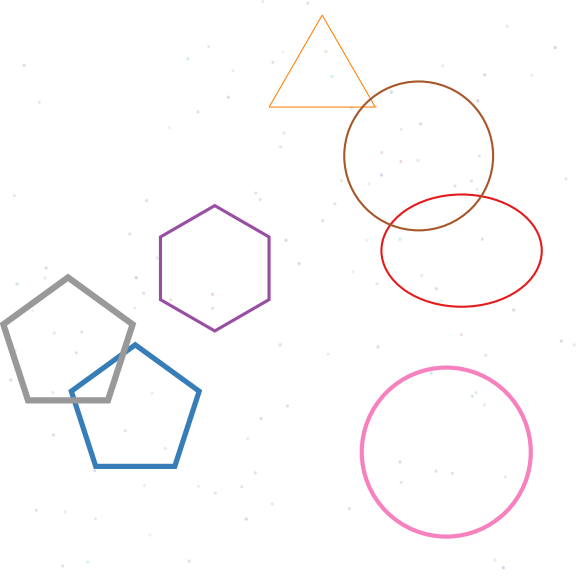[{"shape": "oval", "thickness": 1, "radius": 0.69, "center": [0.799, 0.565]}, {"shape": "pentagon", "thickness": 2.5, "radius": 0.58, "center": [0.234, 0.286]}, {"shape": "hexagon", "thickness": 1.5, "radius": 0.54, "center": [0.372, 0.535]}, {"shape": "triangle", "thickness": 0.5, "radius": 0.53, "center": [0.558, 0.867]}, {"shape": "circle", "thickness": 1, "radius": 0.64, "center": [0.725, 0.729]}, {"shape": "circle", "thickness": 2, "radius": 0.73, "center": [0.773, 0.216]}, {"shape": "pentagon", "thickness": 3, "radius": 0.59, "center": [0.118, 0.401]}]